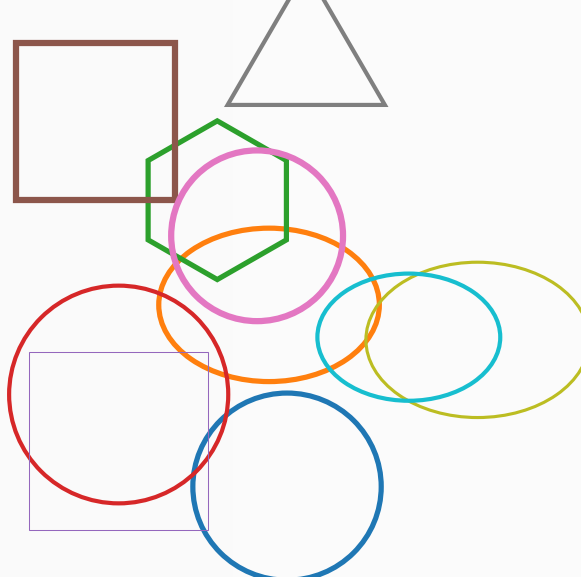[{"shape": "circle", "thickness": 2.5, "radius": 0.81, "center": [0.494, 0.156]}, {"shape": "oval", "thickness": 2.5, "radius": 0.95, "center": [0.463, 0.471]}, {"shape": "hexagon", "thickness": 2.5, "radius": 0.69, "center": [0.374, 0.652]}, {"shape": "circle", "thickness": 2, "radius": 0.94, "center": [0.204, 0.316]}, {"shape": "square", "thickness": 0.5, "radius": 0.77, "center": [0.204, 0.236]}, {"shape": "square", "thickness": 3, "radius": 0.68, "center": [0.164, 0.789]}, {"shape": "circle", "thickness": 3, "radius": 0.74, "center": [0.442, 0.591]}, {"shape": "triangle", "thickness": 2, "radius": 0.78, "center": [0.527, 0.896]}, {"shape": "oval", "thickness": 1.5, "radius": 0.96, "center": [0.822, 0.411]}, {"shape": "oval", "thickness": 2, "radius": 0.79, "center": [0.703, 0.415]}]